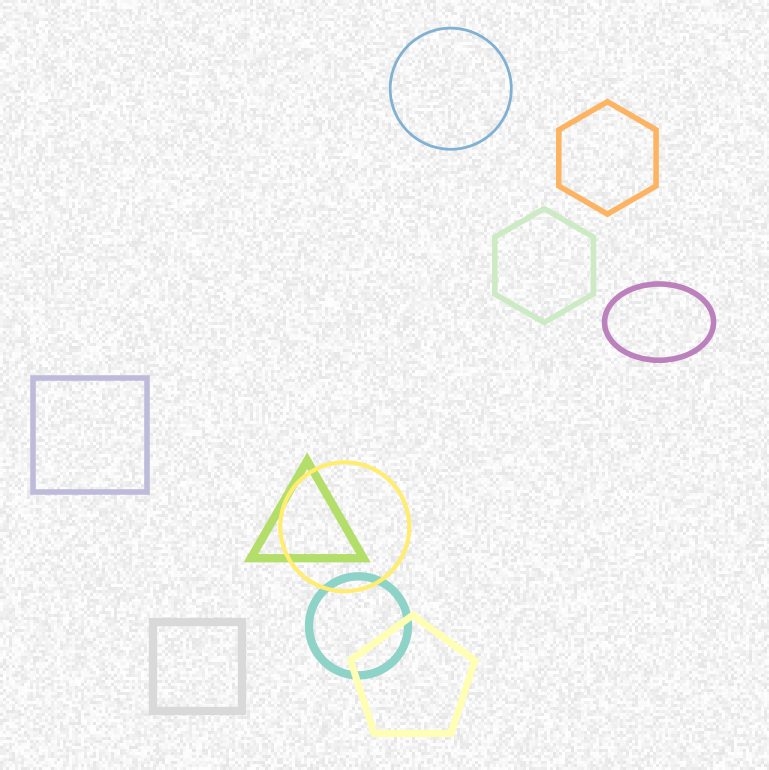[{"shape": "circle", "thickness": 3, "radius": 0.32, "center": [0.466, 0.187]}, {"shape": "pentagon", "thickness": 2.5, "radius": 0.42, "center": [0.536, 0.116]}, {"shape": "square", "thickness": 2, "radius": 0.37, "center": [0.117, 0.435]}, {"shape": "circle", "thickness": 1, "radius": 0.39, "center": [0.585, 0.885]}, {"shape": "hexagon", "thickness": 2, "radius": 0.36, "center": [0.789, 0.795]}, {"shape": "triangle", "thickness": 3, "radius": 0.42, "center": [0.399, 0.317]}, {"shape": "square", "thickness": 3, "radius": 0.29, "center": [0.256, 0.135]}, {"shape": "oval", "thickness": 2, "radius": 0.35, "center": [0.856, 0.582]}, {"shape": "hexagon", "thickness": 2, "radius": 0.37, "center": [0.707, 0.655]}, {"shape": "circle", "thickness": 1.5, "radius": 0.42, "center": [0.448, 0.316]}]